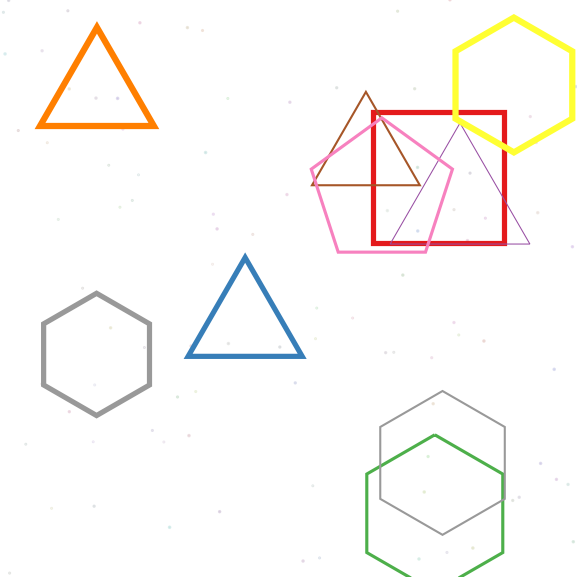[{"shape": "square", "thickness": 2.5, "radius": 0.57, "center": [0.76, 0.691]}, {"shape": "triangle", "thickness": 2.5, "radius": 0.57, "center": [0.424, 0.439]}, {"shape": "hexagon", "thickness": 1.5, "radius": 0.68, "center": [0.753, 0.11]}, {"shape": "triangle", "thickness": 0.5, "radius": 0.7, "center": [0.797, 0.646]}, {"shape": "triangle", "thickness": 3, "radius": 0.57, "center": [0.168, 0.838]}, {"shape": "hexagon", "thickness": 3, "radius": 0.58, "center": [0.89, 0.852]}, {"shape": "triangle", "thickness": 1, "radius": 0.54, "center": [0.634, 0.732]}, {"shape": "pentagon", "thickness": 1.5, "radius": 0.64, "center": [0.661, 0.667]}, {"shape": "hexagon", "thickness": 1, "radius": 0.62, "center": [0.766, 0.198]}, {"shape": "hexagon", "thickness": 2.5, "radius": 0.53, "center": [0.167, 0.385]}]